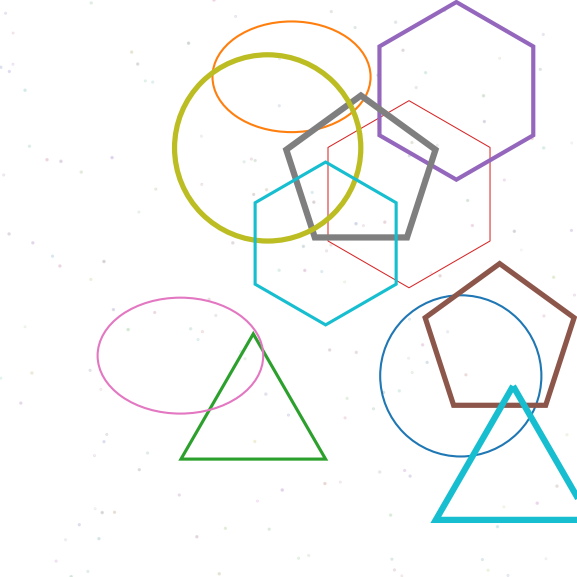[{"shape": "circle", "thickness": 1, "radius": 0.7, "center": [0.798, 0.348]}, {"shape": "oval", "thickness": 1, "radius": 0.68, "center": [0.505, 0.866]}, {"shape": "triangle", "thickness": 1.5, "radius": 0.72, "center": [0.439, 0.276]}, {"shape": "hexagon", "thickness": 0.5, "radius": 0.81, "center": [0.708, 0.663]}, {"shape": "hexagon", "thickness": 2, "radius": 0.77, "center": [0.79, 0.842]}, {"shape": "pentagon", "thickness": 2.5, "radius": 0.68, "center": [0.865, 0.407]}, {"shape": "oval", "thickness": 1, "radius": 0.72, "center": [0.312, 0.383]}, {"shape": "pentagon", "thickness": 3, "radius": 0.68, "center": [0.625, 0.698]}, {"shape": "circle", "thickness": 2.5, "radius": 0.81, "center": [0.463, 0.743]}, {"shape": "hexagon", "thickness": 1.5, "radius": 0.7, "center": [0.564, 0.578]}, {"shape": "triangle", "thickness": 3, "radius": 0.77, "center": [0.888, 0.176]}]